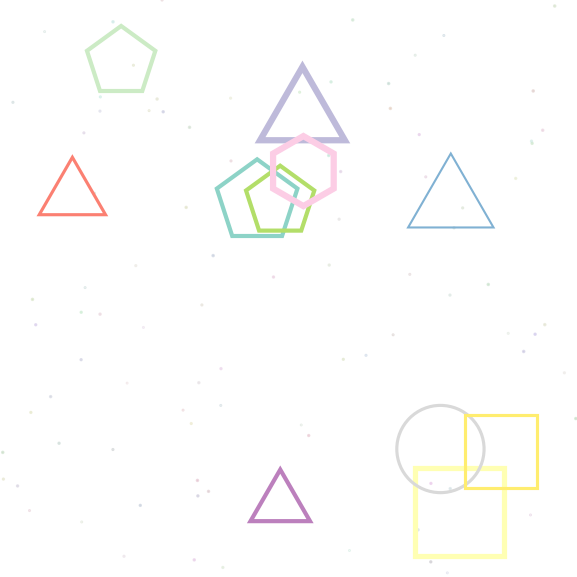[{"shape": "pentagon", "thickness": 2, "radius": 0.37, "center": [0.445, 0.65]}, {"shape": "square", "thickness": 2.5, "radius": 0.38, "center": [0.796, 0.113]}, {"shape": "triangle", "thickness": 3, "radius": 0.42, "center": [0.524, 0.799]}, {"shape": "triangle", "thickness": 1.5, "radius": 0.33, "center": [0.125, 0.66]}, {"shape": "triangle", "thickness": 1, "radius": 0.43, "center": [0.781, 0.648]}, {"shape": "pentagon", "thickness": 2, "radius": 0.31, "center": [0.485, 0.65]}, {"shape": "hexagon", "thickness": 3, "radius": 0.3, "center": [0.525, 0.703]}, {"shape": "circle", "thickness": 1.5, "radius": 0.38, "center": [0.763, 0.222]}, {"shape": "triangle", "thickness": 2, "radius": 0.3, "center": [0.485, 0.126]}, {"shape": "pentagon", "thickness": 2, "radius": 0.31, "center": [0.21, 0.892]}, {"shape": "square", "thickness": 1.5, "radius": 0.31, "center": [0.868, 0.217]}]